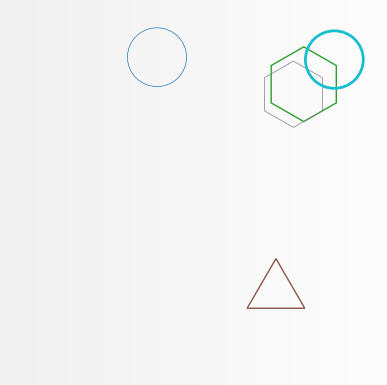[{"shape": "circle", "thickness": 0.5, "radius": 0.38, "center": [0.405, 0.851]}, {"shape": "hexagon", "thickness": 1, "radius": 0.49, "center": [0.784, 0.781]}, {"shape": "triangle", "thickness": 1, "radius": 0.43, "center": [0.712, 0.242]}, {"shape": "hexagon", "thickness": 0.5, "radius": 0.43, "center": [0.757, 0.755]}, {"shape": "circle", "thickness": 2, "radius": 0.37, "center": [0.863, 0.845]}]